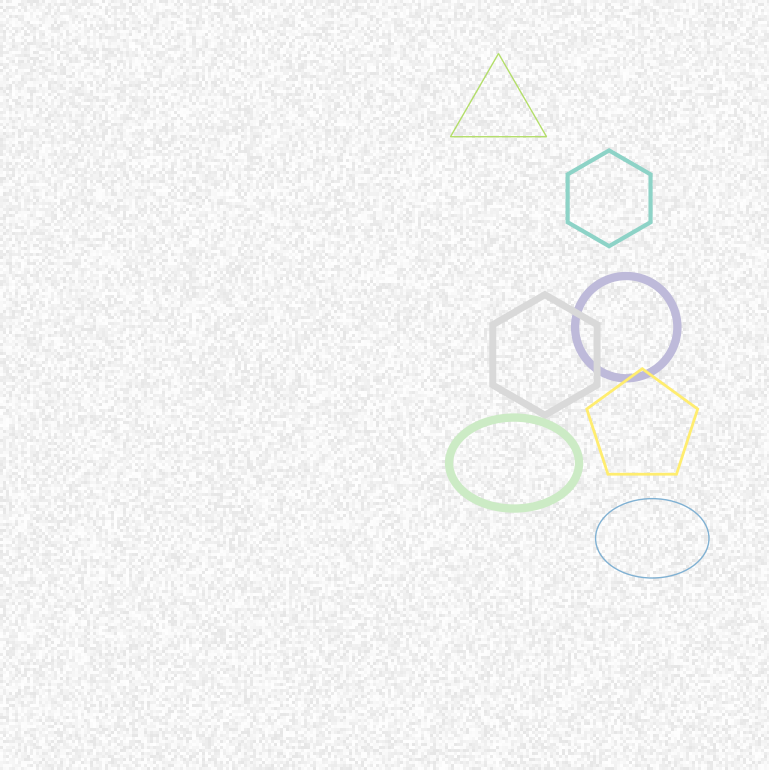[{"shape": "hexagon", "thickness": 1.5, "radius": 0.31, "center": [0.791, 0.742]}, {"shape": "circle", "thickness": 3, "radius": 0.33, "center": [0.813, 0.575]}, {"shape": "oval", "thickness": 0.5, "radius": 0.37, "center": [0.847, 0.301]}, {"shape": "triangle", "thickness": 0.5, "radius": 0.36, "center": [0.647, 0.858]}, {"shape": "hexagon", "thickness": 2.5, "radius": 0.39, "center": [0.708, 0.539]}, {"shape": "oval", "thickness": 3, "radius": 0.42, "center": [0.668, 0.399]}, {"shape": "pentagon", "thickness": 1, "radius": 0.38, "center": [0.834, 0.445]}]